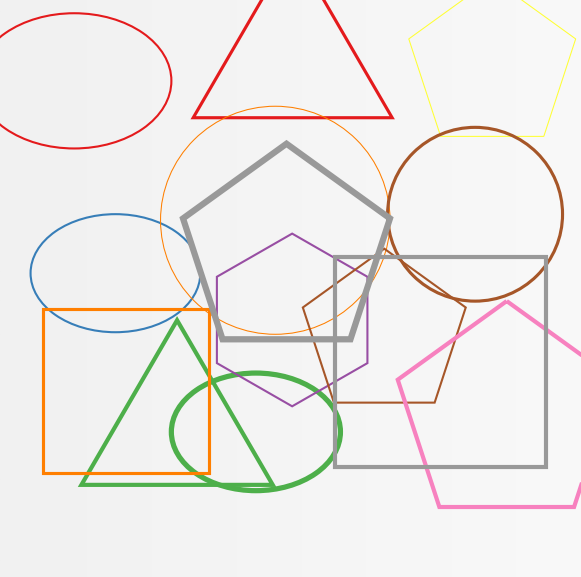[{"shape": "triangle", "thickness": 1.5, "radius": 0.99, "center": [0.504, 0.894]}, {"shape": "oval", "thickness": 1, "radius": 0.84, "center": [0.128, 0.859]}, {"shape": "oval", "thickness": 1, "radius": 0.73, "center": [0.199, 0.526]}, {"shape": "triangle", "thickness": 2, "radius": 0.95, "center": [0.305, 0.255]}, {"shape": "oval", "thickness": 2.5, "radius": 0.73, "center": [0.44, 0.251]}, {"shape": "hexagon", "thickness": 1, "radius": 0.75, "center": [0.503, 0.445]}, {"shape": "square", "thickness": 1.5, "radius": 0.71, "center": [0.216, 0.322]}, {"shape": "circle", "thickness": 0.5, "radius": 0.99, "center": [0.474, 0.618]}, {"shape": "pentagon", "thickness": 0.5, "radius": 0.75, "center": [0.847, 0.885]}, {"shape": "pentagon", "thickness": 1, "radius": 0.74, "center": [0.661, 0.421]}, {"shape": "circle", "thickness": 1.5, "radius": 0.75, "center": [0.817, 0.628]}, {"shape": "pentagon", "thickness": 2, "radius": 0.99, "center": [0.872, 0.281]}, {"shape": "pentagon", "thickness": 3, "radius": 0.94, "center": [0.493, 0.563]}, {"shape": "square", "thickness": 2, "radius": 0.91, "center": [0.758, 0.373]}]